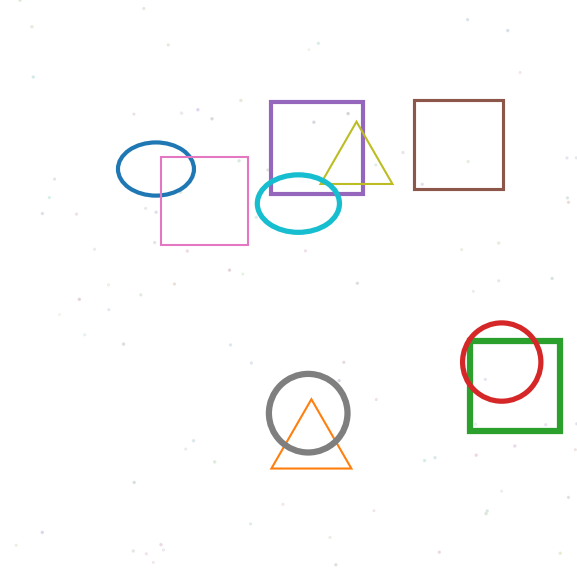[{"shape": "oval", "thickness": 2, "radius": 0.33, "center": [0.27, 0.706]}, {"shape": "triangle", "thickness": 1, "radius": 0.4, "center": [0.539, 0.228]}, {"shape": "square", "thickness": 3, "radius": 0.39, "center": [0.892, 0.33]}, {"shape": "circle", "thickness": 2.5, "radius": 0.34, "center": [0.869, 0.372]}, {"shape": "square", "thickness": 2, "radius": 0.4, "center": [0.548, 0.743]}, {"shape": "square", "thickness": 1.5, "radius": 0.39, "center": [0.794, 0.749]}, {"shape": "square", "thickness": 1, "radius": 0.38, "center": [0.355, 0.651]}, {"shape": "circle", "thickness": 3, "radius": 0.34, "center": [0.534, 0.284]}, {"shape": "triangle", "thickness": 1, "radius": 0.36, "center": [0.617, 0.716]}, {"shape": "oval", "thickness": 2.5, "radius": 0.36, "center": [0.517, 0.647]}]